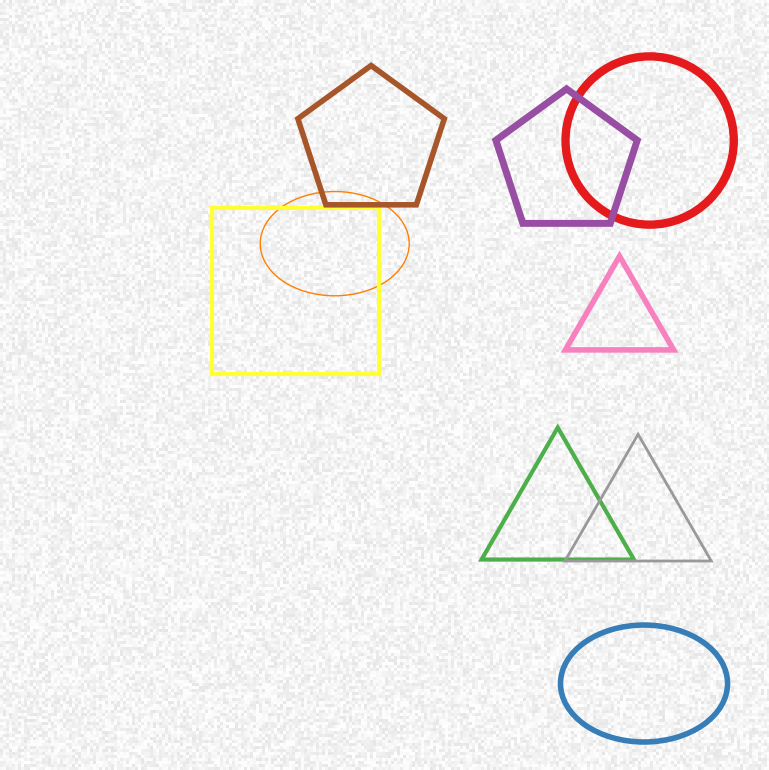[{"shape": "circle", "thickness": 3, "radius": 0.55, "center": [0.844, 0.818]}, {"shape": "oval", "thickness": 2, "radius": 0.54, "center": [0.836, 0.112]}, {"shape": "triangle", "thickness": 1.5, "radius": 0.57, "center": [0.724, 0.33]}, {"shape": "pentagon", "thickness": 2.5, "radius": 0.48, "center": [0.736, 0.788]}, {"shape": "oval", "thickness": 0.5, "radius": 0.48, "center": [0.435, 0.684]}, {"shape": "square", "thickness": 1.5, "radius": 0.54, "center": [0.384, 0.622]}, {"shape": "pentagon", "thickness": 2, "radius": 0.5, "center": [0.482, 0.815]}, {"shape": "triangle", "thickness": 2, "radius": 0.41, "center": [0.805, 0.586]}, {"shape": "triangle", "thickness": 1, "radius": 0.55, "center": [0.829, 0.326]}]